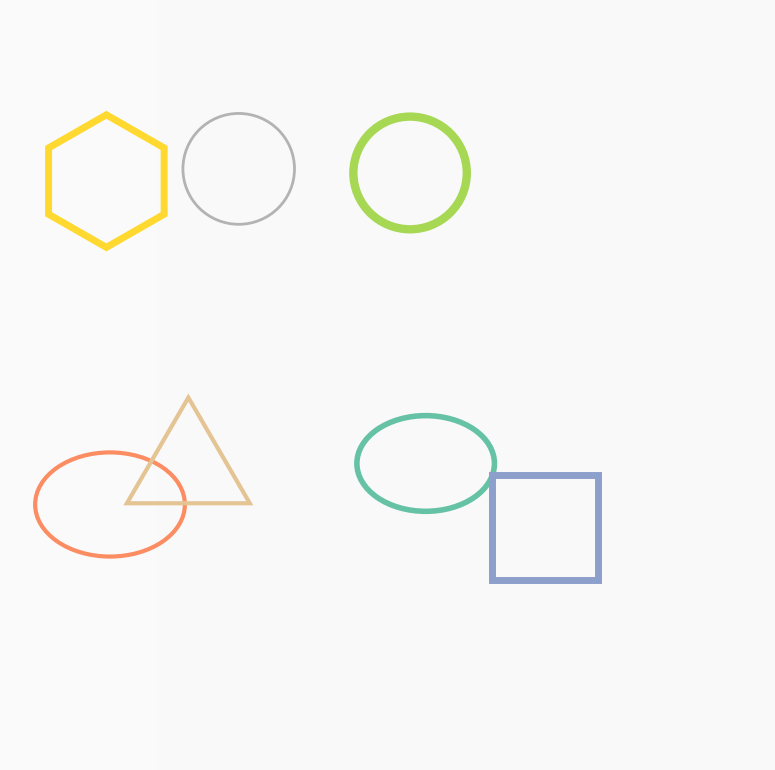[{"shape": "oval", "thickness": 2, "radius": 0.44, "center": [0.549, 0.398]}, {"shape": "oval", "thickness": 1.5, "radius": 0.48, "center": [0.142, 0.345]}, {"shape": "square", "thickness": 2.5, "radius": 0.34, "center": [0.703, 0.315]}, {"shape": "circle", "thickness": 3, "radius": 0.37, "center": [0.529, 0.775]}, {"shape": "hexagon", "thickness": 2.5, "radius": 0.43, "center": [0.137, 0.765]}, {"shape": "triangle", "thickness": 1.5, "radius": 0.46, "center": [0.243, 0.392]}, {"shape": "circle", "thickness": 1, "radius": 0.36, "center": [0.308, 0.781]}]